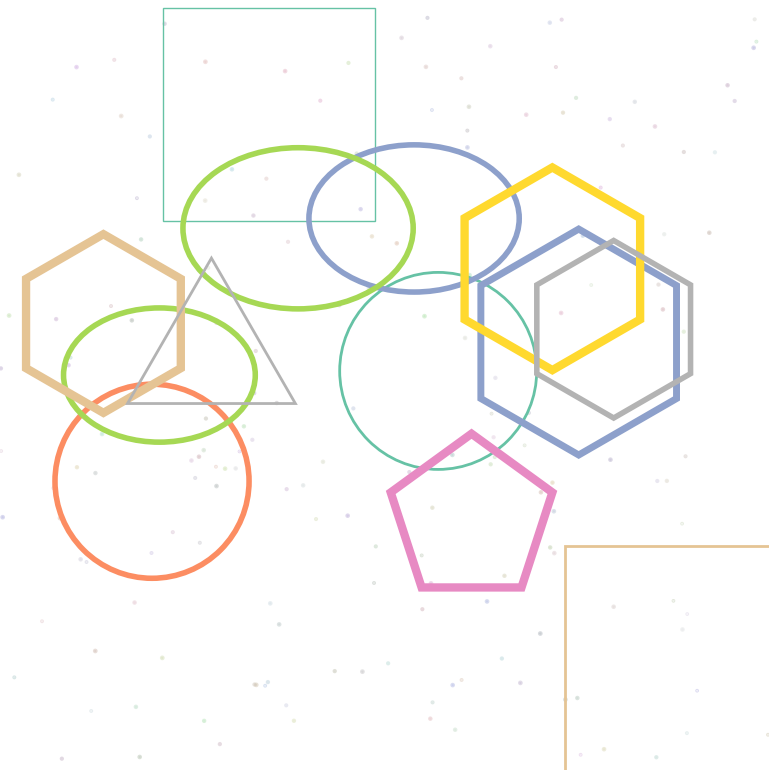[{"shape": "square", "thickness": 0.5, "radius": 0.69, "center": [0.349, 0.852]}, {"shape": "circle", "thickness": 1, "radius": 0.64, "center": [0.569, 0.518]}, {"shape": "circle", "thickness": 2, "radius": 0.63, "center": [0.197, 0.375]}, {"shape": "hexagon", "thickness": 2.5, "radius": 0.73, "center": [0.752, 0.556]}, {"shape": "oval", "thickness": 2, "radius": 0.68, "center": [0.538, 0.716]}, {"shape": "pentagon", "thickness": 3, "radius": 0.55, "center": [0.612, 0.326]}, {"shape": "oval", "thickness": 2, "radius": 0.62, "center": [0.207, 0.513]}, {"shape": "oval", "thickness": 2, "radius": 0.75, "center": [0.387, 0.704]}, {"shape": "hexagon", "thickness": 3, "radius": 0.66, "center": [0.717, 0.651]}, {"shape": "hexagon", "thickness": 3, "radius": 0.58, "center": [0.134, 0.58]}, {"shape": "square", "thickness": 1, "radius": 0.74, "center": [0.882, 0.144]}, {"shape": "hexagon", "thickness": 2, "radius": 0.58, "center": [0.797, 0.572]}, {"shape": "triangle", "thickness": 1, "radius": 0.63, "center": [0.275, 0.539]}]